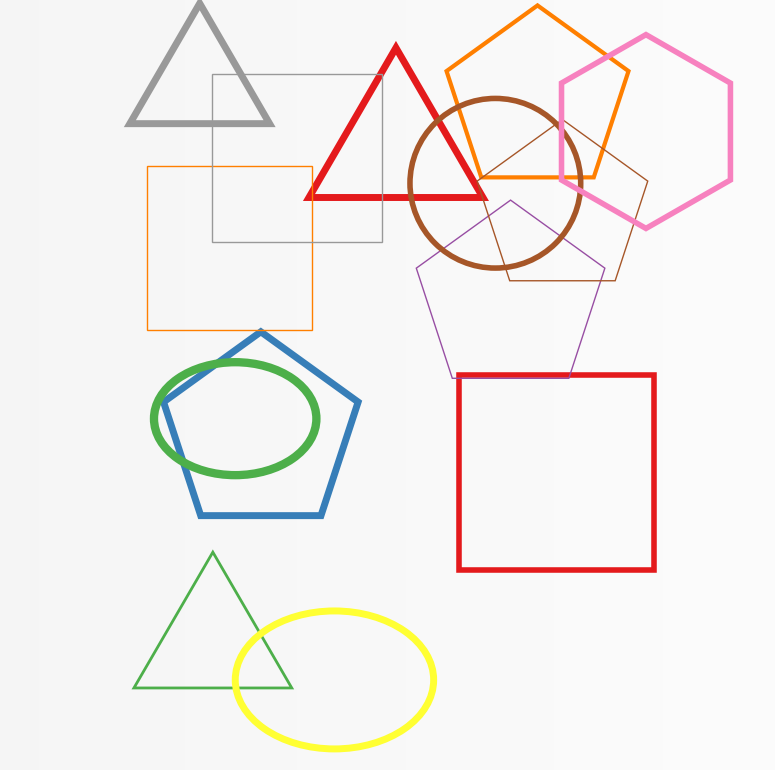[{"shape": "square", "thickness": 2, "radius": 0.63, "center": [0.718, 0.387]}, {"shape": "triangle", "thickness": 2.5, "radius": 0.65, "center": [0.511, 0.808]}, {"shape": "pentagon", "thickness": 2.5, "radius": 0.66, "center": [0.337, 0.437]}, {"shape": "oval", "thickness": 3, "radius": 0.52, "center": [0.303, 0.456]}, {"shape": "triangle", "thickness": 1, "radius": 0.59, "center": [0.275, 0.165]}, {"shape": "pentagon", "thickness": 0.5, "radius": 0.64, "center": [0.659, 0.612]}, {"shape": "pentagon", "thickness": 1.5, "radius": 0.62, "center": [0.694, 0.87]}, {"shape": "square", "thickness": 0.5, "radius": 0.53, "center": [0.296, 0.678]}, {"shape": "oval", "thickness": 2.5, "radius": 0.64, "center": [0.432, 0.117]}, {"shape": "circle", "thickness": 2, "radius": 0.55, "center": [0.639, 0.762]}, {"shape": "pentagon", "thickness": 0.5, "radius": 0.58, "center": [0.726, 0.729]}, {"shape": "hexagon", "thickness": 2, "radius": 0.63, "center": [0.834, 0.829]}, {"shape": "square", "thickness": 0.5, "radius": 0.55, "center": [0.383, 0.795]}, {"shape": "triangle", "thickness": 2.5, "radius": 0.52, "center": [0.258, 0.891]}]